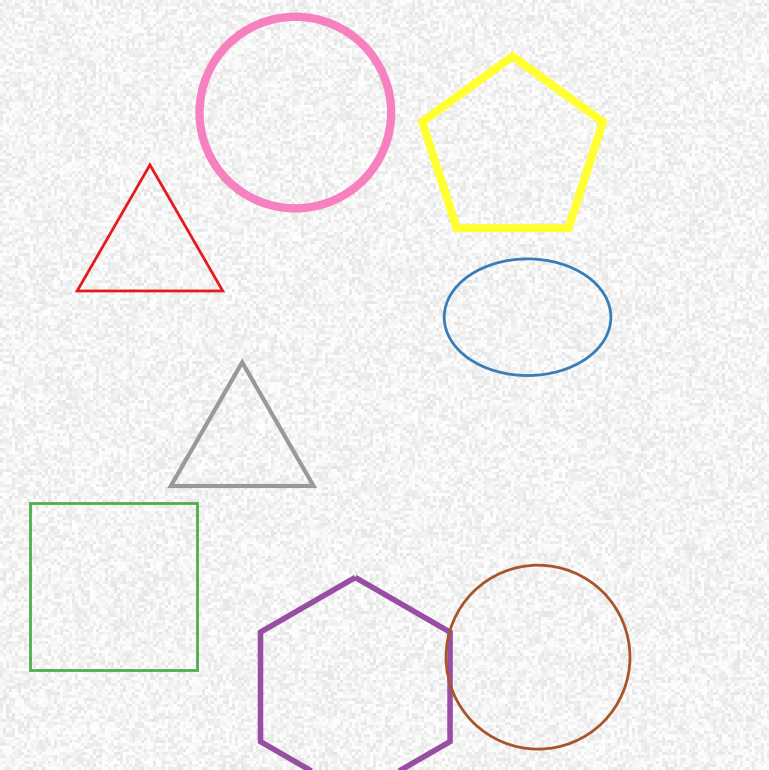[{"shape": "triangle", "thickness": 1, "radius": 0.55, "center": [0.195, 0.677]}, {"shape": "oval", "thickness": 1, "radius": 0.54, "center": [0.685, 0.588]}, {"shape": "square", "thickness": 1, "radius": 0.54, "center": [0.148, 0.238]}, {"shape": "hexagon", "thickness": 2, "radius": 0.71, "center": [0.461, 0.108]}, {"shape": "pentagon", "thickness": 3, "radius": 0.62, "center": [0.666, 0.804]}, {"shape": "circle", "thickness": 1, "radius": 0.6, "center": [0.699, 0.147]}, {"shape": "circle", "thickness": 3, "radius": 0.62, "center": [0.384, 0.854]}, {"shape": "triangle", "thickness": 1.5, "radius": 0.54, "center": [0.315, 0.422]}]